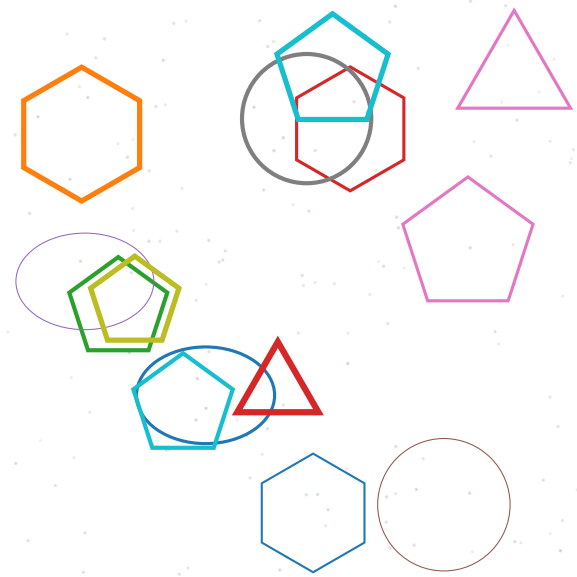[{"shape": "oval", "thickness": 1.5, "radius": 0.6, "center": [0.356, 0.315]}, {"shape": "hexagon", "thickness": 1, "radius": 0.51, "center": [0.542, 0.111]}, {"shape": "hexagon", "thickness": 2.5, "radius": 0.58, "center": [0.141, 0.767]}, {"shape": "pentagon", "thickness": 2, "radius": 0.45, "center": [0.205, 0.465]}, {"shape": "hexagon", "thickness": 1.5, "radius": 0.54, "center": [0.606, 0.776]}, {"shape": "triangle", "thickness": 3, "radius": 0.41, "center": [0.481, 0.326]}, {"shape": "oval", "thickness": 0.5, "radius": 0.6, "center": [0.147, 0.512]}, {"shape": "circle", "thickness": 0.5, "radius": 0.57, "center": [0.769, 0.125]}, {"shape": "triangle", "thickness": 1.5, "radius": 0.56, "center": [0.89, 0.868]}, {"shape": "pentagon", "thickness": 1.5, "radius": 0.59, "center": [0.81, 0.574]}, {"shape": "circle", "thickness": 2, "radius": 0.56, "center": [0.531, 0.794]}, {"shape": "pentagon", "thickness": 2.5, "radius": 0.4, "center": [0.233, 0.475]}, {"shape": "pentagon", "thickness": 2, "radius": 0.45, "center": [0.317, 0.297]}, {"shape": "pentagon", "thickness": 2.5, "radius": 0.51, "center": [0.576, 0.874]}]